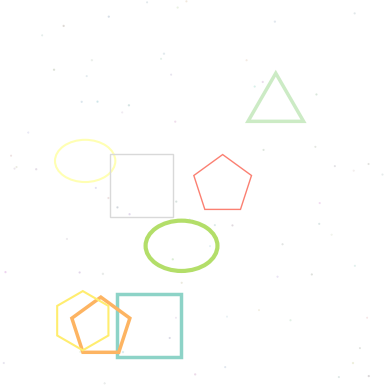[{"shape": "square", "thickness": 2.5, "radius": 0.41, "center": [0.388, 0.155]}, {"shape": "oval", "thickness": 1.5, "radius": 0.39, "center": [0.221, 0.582]}, {"shape": "pentagon", "thickness": 1, "radius": 0.39, "center": [0.578, 0.52]}, {"shape": "pentagon", "thickness": 2.5, "radius": 0.4, "center": [0.262, 0.149]}, {"shape": "oval", "thickness": 3, "radius": 0.47, "center": [0.471, 0.362]}, {"shape": "square", "thickness": 1, "radius": 0.41, "center": [0.367, 0.518]}, {"shape": "triangle", "thickness": 2.5, "radius": 0.42, "center": [0.716, 0.726]}, {"shape": "hexagon", "thickness": 1.5, "radius": 0.38, "center": [0.215, 0.167]}]